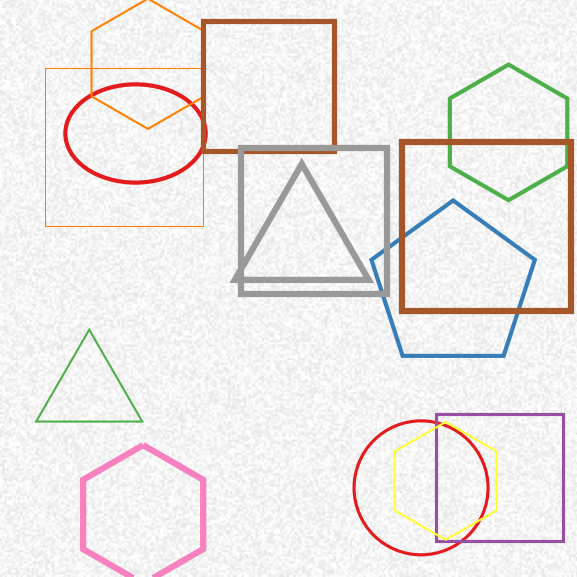[{"shape": "circle", "thickness": 1.5, "radius": 0.58, "center": [0.729, 0.154]}, {"shape": "oval", "thickness": 2, "radius": 0.61, "center": [0.235, 0.768]}, {"shape": "pentagon", "thickness": 2, "radius": 0.74, "center": [0.785, 0.503]}, {"shape": "hexagon", "thickness": 2, "radius": 0.59, "center": [0.881, 0.77]}, {"shape": "triangle", "thickness": 1, "radius": 0.53, "center": [0.154, 0.322]}, {"shape": "square", "thickness": 1.5, "radius": 0.55, "center": [0.865, 0.172]}, {"shape": "square", "thickness": 0.5, "radius": 0.68, "center": [0.214, 0.745]}, {"shape": "hexagon", "thickness": 1, "radius": 0.56, "center": [0.256, 0.889]}, {"shape": "hexagon", "thickness": 1, "radius": 0.51, "center": [0.772, 0.166]}, {"shape": "square", "thickness": 3, "radius": 0.73, "center": [0.842, 0.606]}, {"shape": "square", "thickness": 2.5, "radius": 0.56, "center": [0.465, 0.85]}, {"shape": "hexagon", "thickness": 3, "radius": 0.6, "center": [0.248, 0.108]}, {"shape": "square", "thickness": 3, "radius": 0.63, "center": [0.544, 0.617]}, {"shape": "triangle", "thickness": 3, "radius": 0.67, "center": [0.523, 0.581]}]